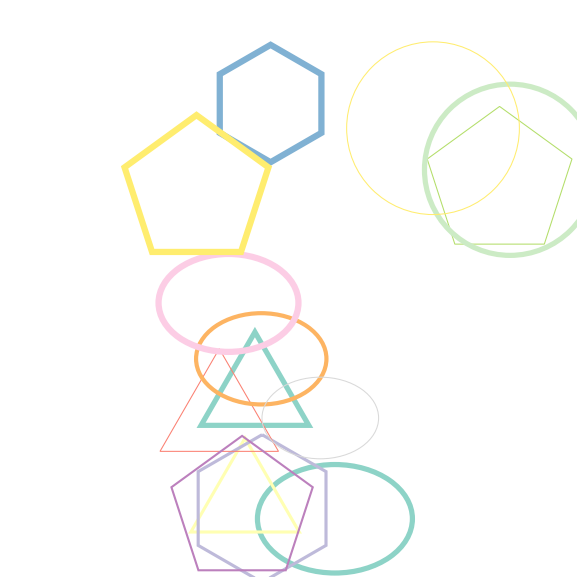[{"shape": "triangle", "thickness": 2.5, "radius": 0.54, "center": [0.441, 0.316]}, {"shape": "oval", "thickness": 2.5, "radius": 0.67, "center": [0.58, 0.101]}, {"shape": "triangle", "thickness": 1.5, "radius": 0.54, "center": [0.424, 0.132]}, {"shape": "hexagon", "thickness": 1.5, "radius": 0.64, "center": [0.454, 0.119]}, {"shape": "triangle", "thickness": 0.5, "radius": 0.59, "center": [0.38, 0.277]}, {"shape": "hexagon", "thickness": 3, "radius": 0.51, "center": [0.469, 0.82]}, {"shape": "oval", "thickness": 2, "radius": 0.56, "center": [0.452, 0.378]}, {"shape": "pentagon", "thickness": 0.5, "radius": 0.66, "center": [0.865, 0.683]}, {"shape": "oval", "thickness": 3, "radius": 0.61, "center": [0.396, 0.475]}, {"shape": "oval", "thickness": 0.5, "radius": 0.5, "center": [0.555, 0.275]}, {"shape": "pentagon", "thickness": 1, "radius": 0.64, "center": [0.419, 0.116]}, {"shape": "circle", "thickness": 2.5, "radius": 0.74, "center": [0.883, 0.705]}, {"shape": "pentagon", "thickness": 3, "radius": 0.66, "center": [0.34, 0.669]}, {"shape": "circle", "thickness": 0.5, "radius": 0.75, "center": [0.75, 0.777]}]